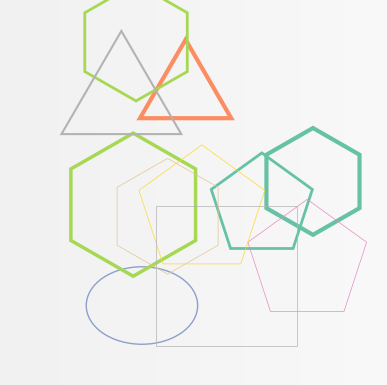[{"shape": "pentagon", "thickness": 2, "radius": 0.69, "center": [0.676, 0.466]}, {"shape": "hexagon", "thickness": 3, "radius": 0.69, "center": [0.808, 0.529]}, {"shape": "triangle", "thickness": 3, "radius": 0.68, "center": [0.479, 0.761]}, {"shape": "oval", "thickness": 1, "radius": 0.72, "center": [0.366, 0.206]}, {"shape": "pentagon", "thickness": 0.5, "radius": 0.81, "center": [0.793, 0.321]}, {"shape": "hexagon", "thickness": 2, "radius": 0.76, "center": [0.351, 0.89]}, {"shape": "hexagon", "thickness": 2.5, "radius": 0.93, "center": [0.344, 0.468]}, {"shape": "pentagon", "thickness": 0.5, "radius": 0.85, "center": [0.521, 0.453]}, {"shape": "hexagon", "thickness": 0.5, "radius": 0.75, "center": [0.433, 0.438]}, {"shape": "triangle", "thickness": 1.5, "radius": 0.89, "center": [0.313, 0.741]}, {"shape": "square", "thickness": 0.5, "radius": 0.91, "center": [0.584, 0.282]}]